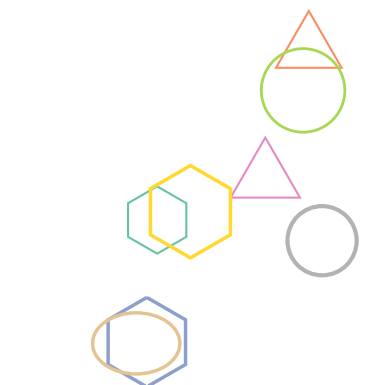[{"shape": "hexagon", "thickness": 1.5, "radius": 0.44, "center": [0.408, 0.428]}, {"shape": "triangle", "thickness": 1.5, "radius": 0.49, "center": [0.802, 0.873]}, {"shape": "hexagon", "thickness": 2.5, "radius": 0.58, "center": [0.381, 0.111]}, {"shape": "triangle", "thickness": 1.5, "radius": 0.52, "center": [0.689, 0.539]}, {"shape": "circle", "thickness": 2, "radius": 0.54, "center": [0.787, 0.765]}, {"shape": "hexagon", "thickness": 2.5, "radius": 0.6, "center": [0.495, 0.45]}, {"shape": "oval", "thickness": 2.5, "radius": 0.57, "center": [0.354, 0.108]}, {"shape": "circle", "thickness": 3, "radius": 0.45, "center": [0.837, 0.375]}]